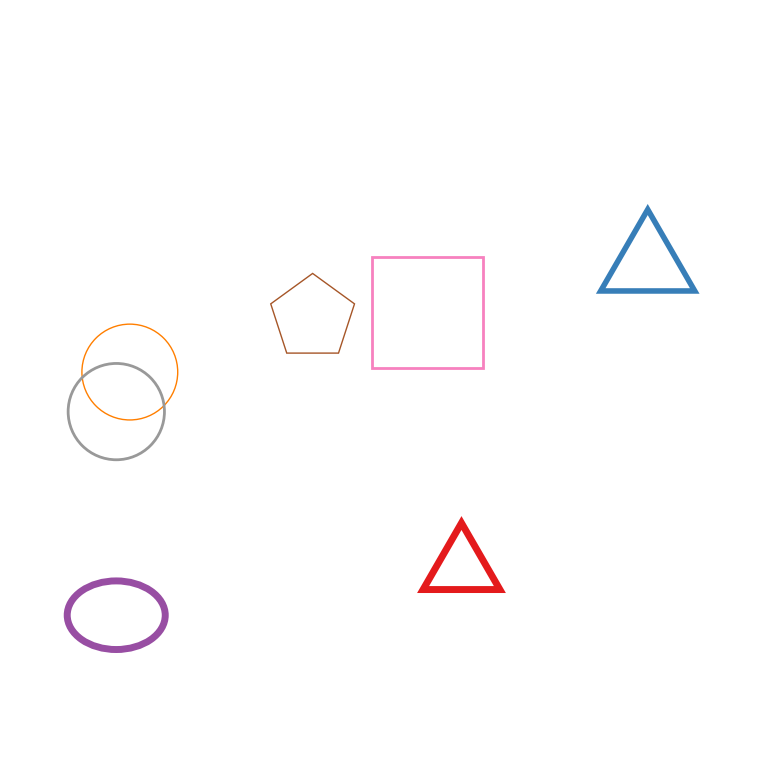[{"shape": "triangle", "thickness": 2.5, "radius": 0.29, "center": [0.599, 0.263]}, {"shape": "triangle", "thickness": 2, "radius": 0.35, "center": [0.841, 0.657]}, {"shape": "oval", "thickness": 2.5, "radius": 0.32, "center": [0.151, 0.201]}, {"shape": "circle", "thickness": 0.5, "radius": 0.31, "center": [0.169, 0.517]}, {"shape": "pentagon", "thickness": 0.5, "radius": 0.29, "center": [0.406, 0.588]}, {"shape": "square", "thickness": 1, "radius": 0.36, "center": [0.555, 0.594]}, {"shape": "circle", "thickness": 1, "radius": 0.31, "center": [0.151, 0.465]}]